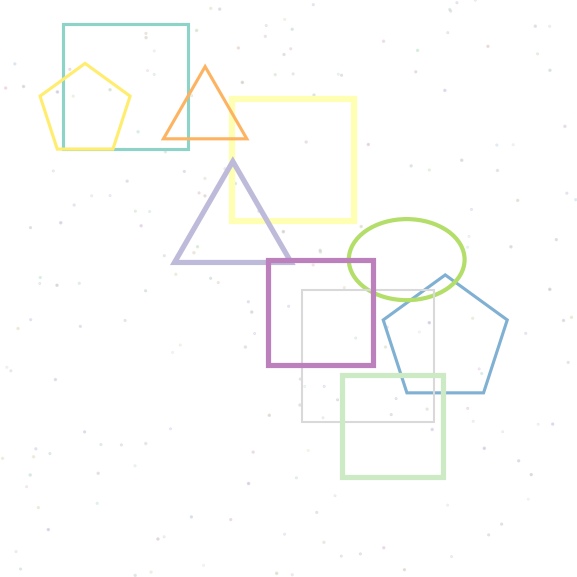[{"shape": "square", "thickness": 1.5, "radius": 0.54, "center": [0.217, 0.849]}, {"shape": "square", "thickness": 3, "radius": 0.53, "center": [0.508, 0.722]}, {"shape": "triangle", "thickness": 2.5, "radius": 0.58, "center": [0.403, 0.603]}, {"shape": "pentagon", "thickness": 1.5, "radius": 0.56, "center": [0.771, 0.41]}, {"shape": "triangle", "thickness": 1.5, "radius": 0.42, "center": [0.355, 0.8]}, {"shape": "oval", "thickness": 2, "radius": 0.5, "center": [0.704, 0.55]}, {"shape": "square", "thickness": 1, "radius": 0.57, "center": [0.637, 0.382]}, {"shape": "square", "thickness": 2.5, "radius": 0.45, "center": [0.556, 0.458]}, {"shape": "square", "thickness": 2.5, "radius": 0.44, "center": [0.68, 0.261]}, {"shape": "pentagon", "thickness": 1.5, "radius": 0.41, "center": [0.147, 0.807]}]